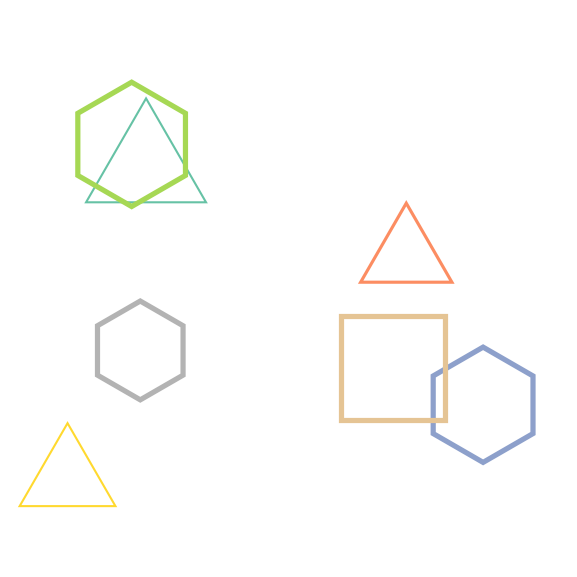[{"shape": "triangle", "thickness": 1, "radius": 0.6, "center": [0.253, 0.709]}, {"shape": "triangle", "thickness": 1.5, "radius": 0.46, "center": [0.704, 0.556]}, {"shape": "hexagon", "thickness": 2.5, "radius": 0.5, "center": [0.837, 0.298]}, {"shape": "hexagon", "thickness": 2.5, "radius": 0.54, "center": [0.228, 0.749]}, {"shape": "triangle", "thickness": 1, "radius": 0.48, "center": [0.117, 0.171]}, {"shape": "square", "thickness": 2.5, "radius": 0.45, "center": [0.68, 0.362]}, {"shape": "hexagon", "thickness": 2.5, "radius": 0.43, "center": [0.243, 0.392]}]